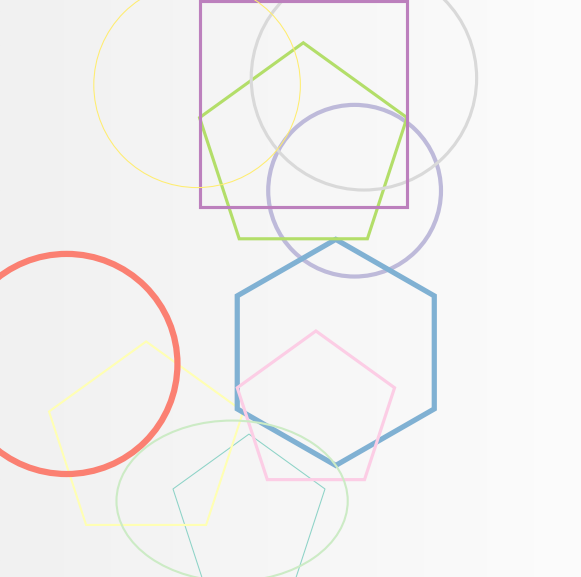[{"shape": "pentagon", "thickness": 0.5, "radius": 0.69, "center": [0.428, 0.11]}, {"shape": "pentagon", "thickness": 1, "radius": 0.88, "center": [0.251, 0.232]}, {"shape": "circle", "thickness": 2, "radius": 0.74, "center": [0.61, 0.669]}, {"shape": "circle", "thickness": 3, "radius": 0.95, "center": [0.115, 0.369]}, {"shape": "hexagon", "thickness": 2.5, "radius": 0.98, "center": [0.578, 0.389]}, {"shape": "pentagon", "thickness": 1.5, "radius": 0.94, "center": [0.522, 0.737]}, {"shape": "pentagon", "thickness": 1.5, "radius": 0.71, "center": [0.544, 0.284]}, {"shape": "circle", "thickness": 1.5, "radius": 0.97, "center": [0.626, 0.864]}, {"shape": "square", "thickness": 1.5, "radius": 0.89, "center": [0.522, 0.819]}, {"shape": "oval", "thickness": 1, "radius": 0.99, "center": [0.399, 0.132]}, {"shape": "circle", "thickness": 0.5, "radius": 0.89, "center": [0.339, 0.852]}]